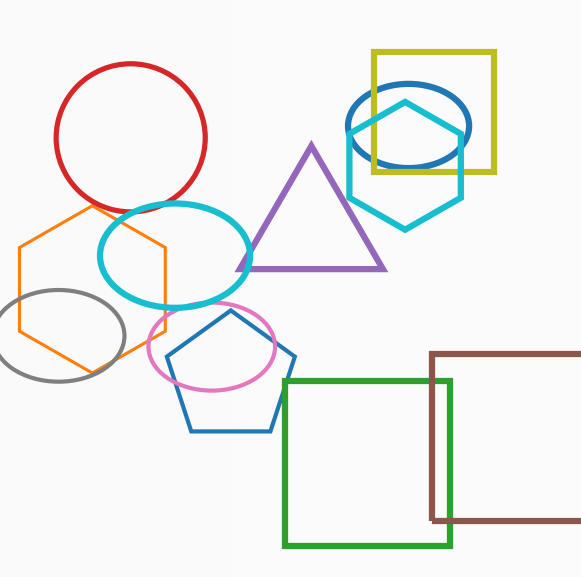[{"shape": "oval", "thickness": 3, "radius": 0.52, "center": [0.703, 0.781]}, {"shape": "pentagon", "thickness": 2, "radius": 0.58, "center": [0.397, 0.346]}, {"shape": "hexagon", "thickness": 1.5, "radius": 0.72, "center": [0.159, 0.498]}, {"shape": "square", "thickness": 3, "radius": 0.71, "center": [0.632, 0.197]}, {"shape": "circle", "thickness": 2.5, "radius": 0.64, "center": [0.225, 0.76]}, {"shape": "triangle", "thickness": 3, "radius": 0.71, "center": [0.536, 0.604]}, {"shape": "square", "thickness": 3, "radius": 0.72, "center": [0.889, 0.241]}, {"shape": "oval", "thickness": 2, "radius": 0.54, "center": [0.364, 0.399]}, {"shape": "oval", "thickness": 2, "radius": 0.57, "center": [0.101, 0.418]}, {"shape": "square", "thickness": 3, "radius": 0.52, "center": [0.747, 0.805]}, {"shape": "oval", "thickness": 3, "radius": 0.65, "center": [0.301, 0.556]}, {"shape": "hexagon", "thickness": 3, "radius": 0.55, "center": [0.697, 0.712]}]